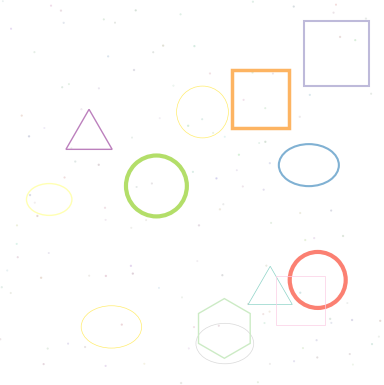[{"shape": "triangle", "thickness": 0.5, "radius": 0.33, "center": [0.702, 0.242]}, {"shape": "oval", "thickness": 1, "radius": 0.3, "center": [0.128, 0.482]}, {"shape": "square", "thickness": 1.5, "radius": 0.42, "center": [0.873, 0.861]}, {"shape": "circle", "thickness": 3, "radius": 0.36, "center": [0.825, 0.273]}, {"shape": "oval", "thickness": 1.5, "radius": 0.39, "center": [0.802, 0.571]}, {"shape": "square", "thickness": 2.5, "radius": 0.38, "center": [0.677, 0.744]}, {"shape": "circle", "thickness": 3, "radius": 0.4, "center": [0.406, 0.517]}, {"shape": "square", "thickness": 0.5, "radius": 0.31, "center": [0.78, 0.219]}, {"shape": "oval", "thickness": 0.5, "radius": 0.38, "center": [0.584, 0.108]}, {"shape": "triangle", "thickness": 1, "radius": 0.35, "center": [0.231, 0.647]}, {"shape": "hexagon", "thickness": 1, "radius": 0.39, "center": [0.583, 0.147]}, {"shape": "circle", "thickness": 0.5, "radius": 0.34, "center": [0.526, 0.709]}, {"shape": "oval", "thickness": 0.5, "radius": 0.39, "center": [0.289, 0.151]}]